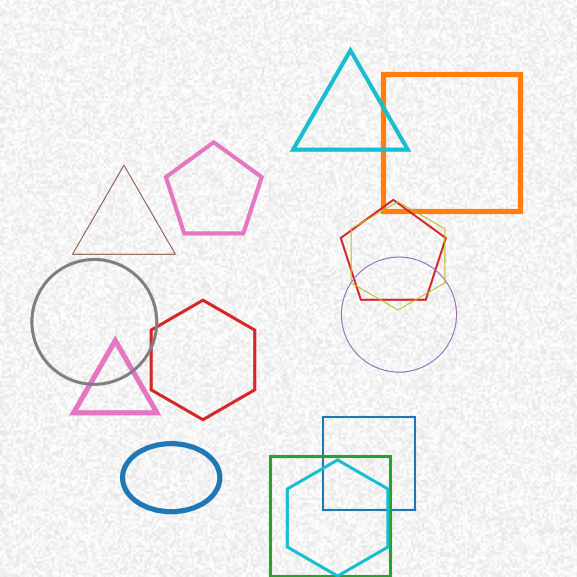[{"shape": "oval", "thickness": 2.5, "radius": 0.42, "center": [0.296, 0.172]}, {"shape": "square", "thickness": 1, "radius": 0.4, "center": [0.639, 0.196]}, {"shape": "square", "thickness": 2.5, "radius": 0.59, "center": [0.781, 0.753]}, {"shape": "square", "thickness": 1.5, "radius": 0.52, "center": [0.571, 0.106]}, {"shape": "pentagon", "thickness": 1, "radius": 0.48, "center": [0.681, 0.557]}, {"shape": "hexagon", "thickness": 1.5, "radius": 0.52, "center": [0.351, 0.376]}, {"shape": "circle", "thickness": 0.5, "radius": 0.5, "center": [0.691, 0.454]}, {"shape": "triangle", "thickness": 0.5, "radius": 0.51, "center": [0.215, 0.61]}, {"shape": "pentagon", "thickness": 2, "radius": 0.44, "center": [0.37, 0.666]}, {"shape": "triangle", "thickness": 2.5, "radius": 0.42, "center": [0.2, 0.326]}, {"shape": "circle", "thickness": 1.5, "radius": 0.54, "center": [0.163, 0.442]}, {"shape": "hexagon", "thickness": 0.5, "radius": 0.47, "center": [0.689, 0.556]}, {"shape": "triangle", "thickness": 2, "radius": 0.57, "center": [0.607, 0.797]}, {"shape": "hexagon", "thickness": 1.5, "radius": 0.5, "center": [0.585, 0.102]}]